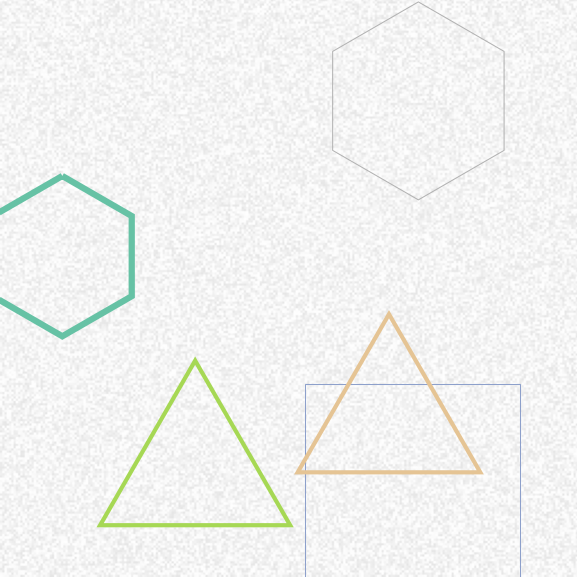[{"shape": "hexagon", "thickness": 3, "radius": 0.69, "center": [0.108, 0.556]}, {"shape": "square", "thickness": 0.5, "radius": 0.93, "center": [0.715, 0.147]}, {"shape": "triangle", "thickness": 2, "radius": 0.95, "center": [0.338, 0.185]}, {"shape": "triangle", "thickness": 2, "radius": 0.91, "center": [0.674, 0.273]}, {"shape": "hexagon", "thickness": 0.5, "radius": 0.86, "center": [0.724, 0.824]}]